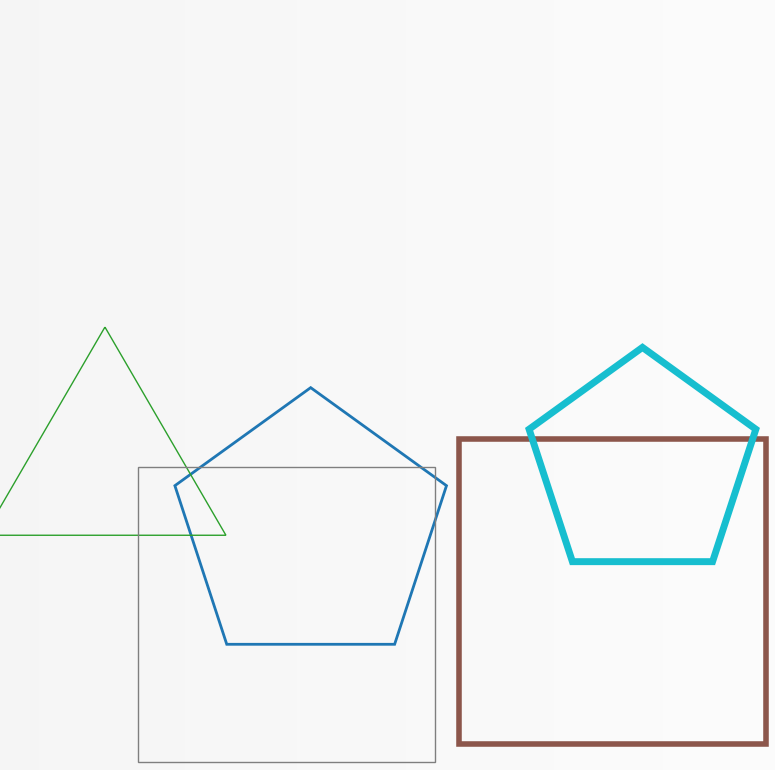[{"shape": "pentagon", "thickness": 1, "radius": 0.92, "center": [0.401, 0.312]}, {"shape": "triangle", "thickness": 0.5, "radius": 0.9, "center": [0.135, 0.395]}, {"shape": "square", "thickness": 2, "radius": 0.99, "center": [0.791, 0.232]}, {"shape": "square", "thickness": 0.5, "radius": 0.96, "center": [0.37, 0.201]}, {"shape": "pentagon", "thickness": 2.5, "radius": 0.77, "center": [0.829, 0.395]}]